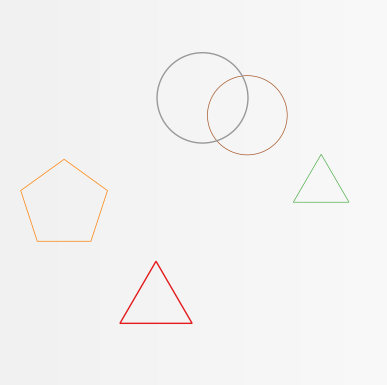[{"shape": "triangle", "thickness": 1, "radius": 0.54, "center": [0.403, 0.214]}, {"shape": "triangle", "thickness": 0.5, "radius": 0.42, "center": [0.829, 0.516]}, {"shape": "pentagon", "thickness": 0.5, "radius": 0.59, "center": [0.165, 0.469]}, {"shape": "circle", "thickness": 0.5, "radius": 0.51, "center": [0.638, 0.701]}, {"shape": "circle", "thickness": 1, "radius": 0.59, "center": [0.523, 0.746]}]